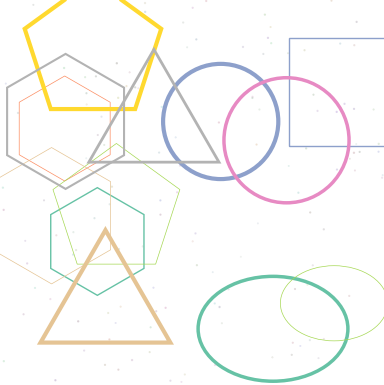[{"shape": "oval", "thickness": 2.5, "radius": 0.97, "center": [0.709, 0.146]}, {"shape": "hexagon", "thickness": 1, "radius": 0.7, "center": [0.253, 0.373]}, {"shape": "hexagon", "thickness": 0.5, "radius": 0.68, "center": [0.168, 0.666]}, {"shape": "circle", "thickness": 3, "radius": 0.75, "center": [0.573, 0.684]}, {"shape": "square", "thickness": 1, "radius": 0.7, "center": [0.89, 0.762]}, {"shape": "circle", "thickness": 2.5, "radius": 0.81, "center": [0.744, 0.636]}, {"shape": "oval", "thickness": 0.5, "radius": 0.7, "center": [0.868, 0.212]}, {"shape": "pentagon", "thickness": 0.5, "radius": 0.87, "center": [0.302, 0.454]}, {"shape": "pentagon", "thickness": 3, "radius": 0.93, "center": [0.241, 0.868]}, {"shape": "hexagon", "thickness": 0.5, "radius": 0.89, "center": [0.134, 0.44]}, {"shape": "triangle", "thickness": 3, "radius": 0.97, "center": [0.274, 0.208]}, {"shape": "hexagon", "thickness": 1.5, "radius": 0.88, "center": [0.17, 0.685]}, {"shape": "triangle", "thickness": 2, "radius": 0.98, "center": [0.4, 0.676]}]